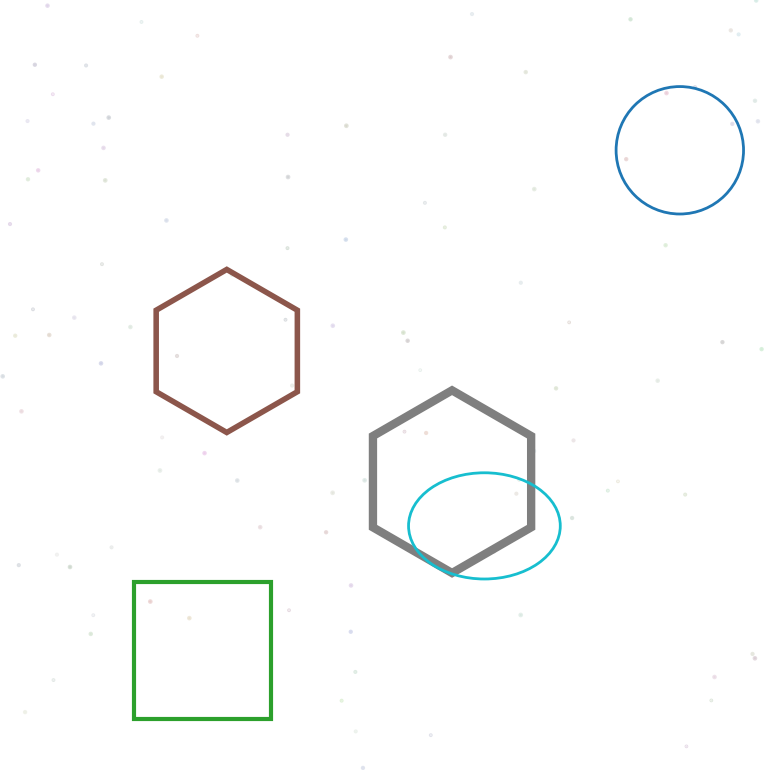[{"shape": "circle", "thickness": 1, "radius": 0.41, "center": [0.883, 0.805]}, {"shape": "square", "thickness": 1.5, "radius": 0.45, "center": [0.263, 0.155]}, {"shape": "hexagon", "thickness": 2, "radius": 0.53, "center": [0.295, 0.544]}, {"shape": "hexagon", "thickness": 3, "radius": 0.59, "center": [0.587, 0.374]}, {"shape": "oval", "thickness": 1, "radius": 0.49, "center": [0.629, 0.317]}]